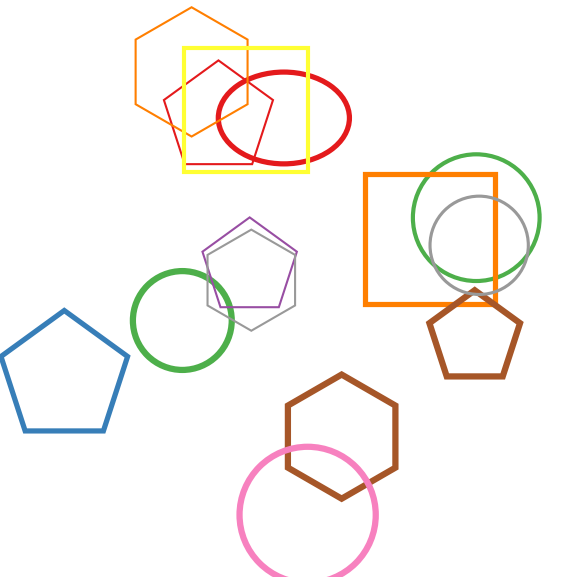[{"shape": "oval", "thickness": 2.5, "radius": 0.57, "center": [0.492, 0.795]}, {"shape": "pentagon", "thickness": 1, "radius": 0.5, "center": [0.378, 0.795]}, {"shape": "pentagon", "thickness": 2.5, "radius": 0.58, "center": [0.111, 0.346]}, {"shape": "circle", "thickness": 3, "radius": 0.43, "center": [0.316, 0.444]}, {"shape": "circle", "thickness": 2, "radius": 0.55, "center": [0.825, 0.622]}, {"shape": "pentagon", "thickness": 1, "radius": 0.43, "center": [0.432, 0.537]}, {"shape": "hexagon", "thickness": 1, "radius": 0.56, "center": [0.332, 0.875]}, {"shape": "square", "thickness": 2.5, "radius": 0.56, "center": [0.745, 0.585]}, {"shape": "square", "thickness": 2, "radius": 0.54, "center": [0.426, 0.809]}, {"shape": "hexagon", "thickness": 3, "radius": 0.54, "center": [0.592, 0.243]}, {"shape": "pentagon", "thickness": 3, "radius": 0.41, "center": [0.822, 0.414]}, {"shape": "circle", "thickness": 3, "radius": 0.59, "center": [0.533, 0.108]}, {"shape": "circle", "thickness": 1.5, "radius": 0.43, "center": [0.83, 0.574]}, {"shape": "hexagon", "thickness": 1, "radius": 0.44, "center": [0.435, 0.514]}]